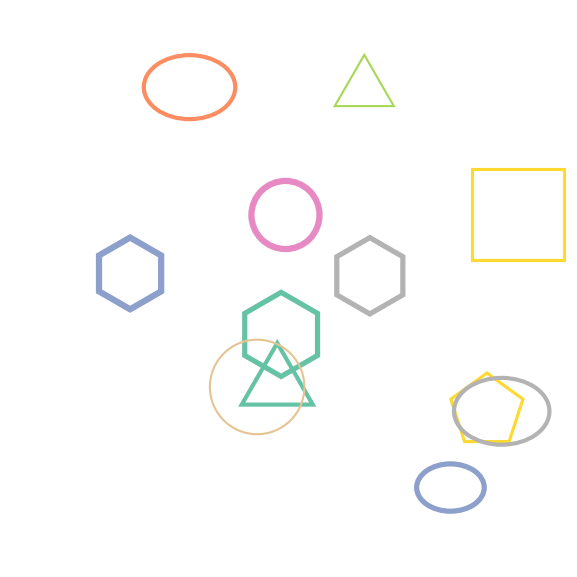[{"shape": "triangle", "thickness": 2, "radius": 0.36, "center": [0.48, 0.334]}, {"shape": "hexagon", "thickness": 2.5, "radius": 0.36, "center": [0.487, 0.42]}, {"shape": "oval", "thickness": 2, "radius": 0.4, "center": [0.328, 0.848]}, {"shape": "hexagon", "thickness": 3, "radius": 0.31, "center": [0.225, 0.526]}, {"shape": "oval", "thickness": 2.5, "radius": 0.29, "center": [0.78, 0.155]}, {"shape": "circle", "thickness": 3, "radius": 0.29, "center": [0.494, 0.627]}, {"shape": "triangle", "thickness": 1, "radius": 0.3, "center": [0.631, 0.845]}, {"shape": "pentagon", "thickness": 1.5, "radius": 0.33, "center": [0.843, 0.288]}, {"shape": "square", "thickness": 1.5, "radius": 0.4, "center": [0.897, 0.627]}, {"shape": "circle", "thickness": 1, "radius": 0.41, "center": [0.445, 0.329]}, {"shape": "hexagon", "thickness": 2.5, "radius": 0.33, "center": [0.64, 0.522]}, {"shape": "oval", "thickness": 2, "radius": 0.41, "center": [0.869, 0.287]}]